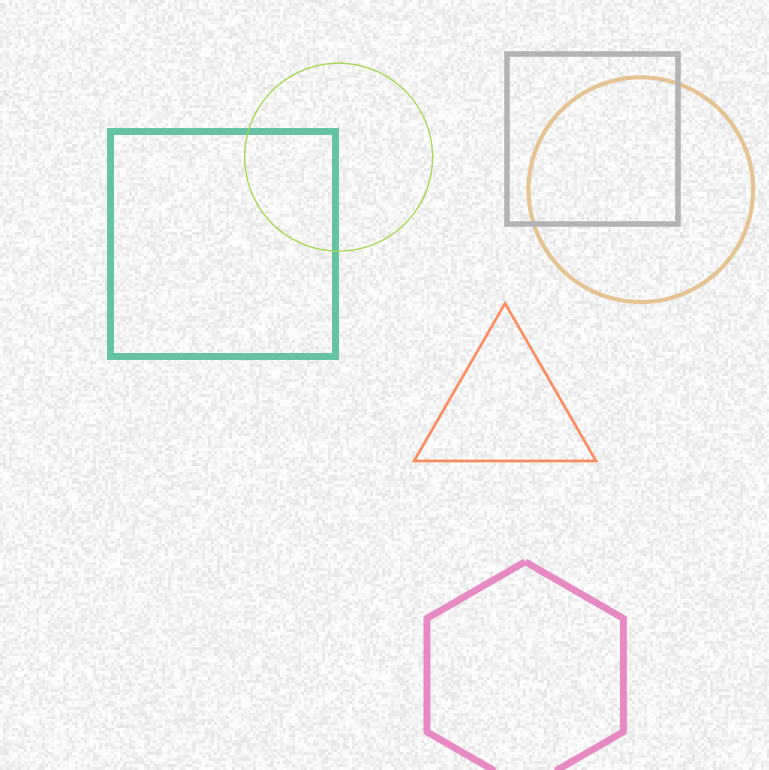[{"shape": "square", "thickness": 2.5, "radius": 0.73, "center": [0.289, 0.684]}, {"shape": "triangle", "thickness": 1, "radius": 0.68, "center": [0.656, 0.47]}, {"shape": "hexagon", "thickness": 2.5, "radius": 0.74, "center": [0.682, 0.123]}, {"shape": "circle", "thickness": 0.5, "radius": 0.61, "center": [0.44, 0.796]}, {"shape": "circle", "thickness": 1.5, "radius": 0.73, "center": [0.832, 0.754]}, {"shape": "square", "thickness": 2, "radius": 0.55, "center": [0.77, 0.82]}]